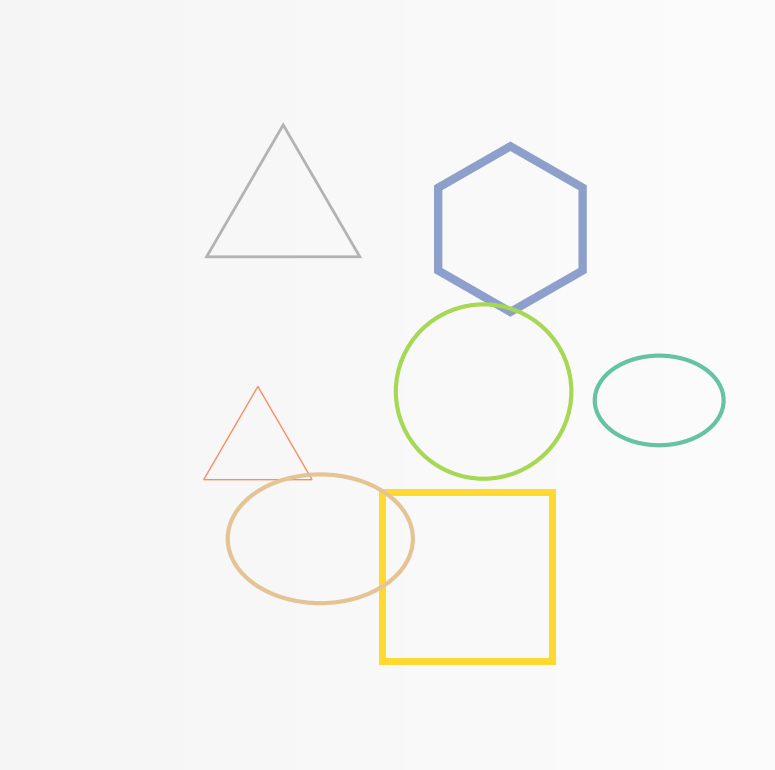[{"shape": "oval", "thickness": 1.5, "radius": 0.42, "center": [0.851, 0.48]}, {"shape": "triangle", "thickness": 0.5, "radius": 0.4, "center": [0.333, 0.417]}, {"shape": "hexagon", "thickness": 3, "radius": 0.54, "center": [0.659, 0.702]}, {"shape": "circle", "thickness": 1.5, "radius": 0.57, "center": [0.624, 0.491]}, {"shape": "square", "thickness": 2.5, "radius": 0.55, "center": [0.603, 0.251]}, {"shape": "oval", "thickness": 1.5, "radius": 0.6, "center": [0.413, 0.3]}, {"shape": "triangle", "thickness": 1, "radius": 0.57, "center": [0.365, 0.724]}]